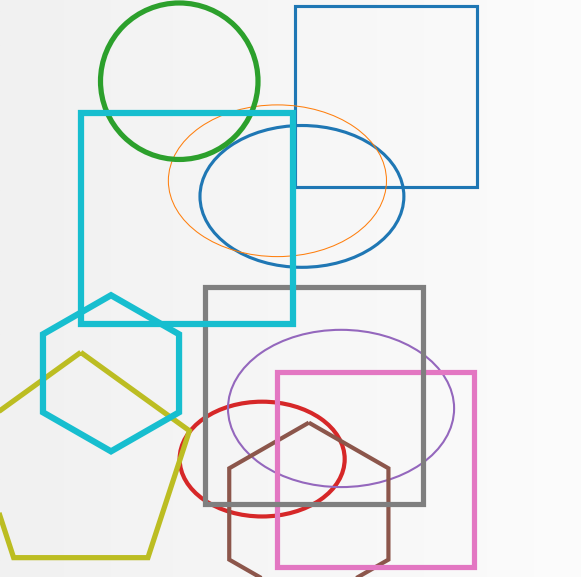[{"shape": "oval", "thickness": 1.5, "radius": 0.88, "center": [0.519, 0.659]}, {"shape": "square", "thickness": 1.5, "radius": 0.78, "center": [0.664, 0.832]}, {"shape": "oval", "thickness": 0.5, "radius": 0.94, "center": [0.477, 0.686]}, {"shape": "circle", "thickness": 2.5, "radius": 0.68, "center": [0.308, 0.858]}, {"shape": "oval", "thickness": 2, "radius": 0.71, "center": [0.451, 0.204]}, {"shape": "oval", "thickness": 1, "radius": 0.97, "center": [0.587, 0.292]}, {"shape": "hexagon", "thickness": 2, "radius": 0.79, "center": [0.531, 0.109]}, {"shape": "square", "thickness": 2.5, "radius": 0.84, "center": [0.646, 0.186]}, {"shape": "square", "thickness": 2.5, "radius": 0.94, "center": [0.54, 0.314]}, {"shape": "pentagon", "thickness": 2.5, "radius": 0.98, "center": [0.139, 0.192]}, {"shape": "square", "thickness": 3, "radius": 0.91, "center": [0.322, 0.62]}, {"shape": "hexagon", "thickness": 3, "radius": 0.68, "center": [0.191, 0.353]}]